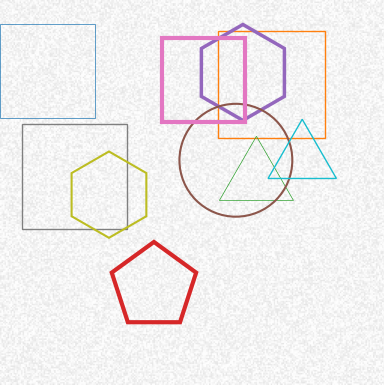[{"shape": "square", "thickness": 0.5, "radius": 0.61, "center": [0.123, 0.815]}, {"shape": "square", "thickness": 1, "radius": 0.7, "center": [0.706, 0.78]}, {"shape": "triangle", "thickness": 0.5, "radius": 0.56, "center": [0.666, 0.535]}, {"shape": "pentagon", "thickness": 3, "radius": 0.58, "center": [0.4, 0.256]}, {"shape": "hexagon", "thickness": 2.5, "radius": 0.62, "center": [0.631, 0.812]}, {"shape": "circle", "thickness": 1.5, "radius": 0.73, "center": [0.613, 0.584]}, {"shape": "square", "thickness": 3, "radius": 0.54, "center": [0.529, 0.793]}, {"shape": "square", "thickness": 1, "radius": 0.68, "center": [0.193, 0.542]}, {"shape": "hexagon", "thickness": 1.5, "radius": 0.56, "center": [0.283, 0.494]}, {"shape": "triangle", "thickness": 1, "radius": 0.51, "center": [0.785, 0.588]}]